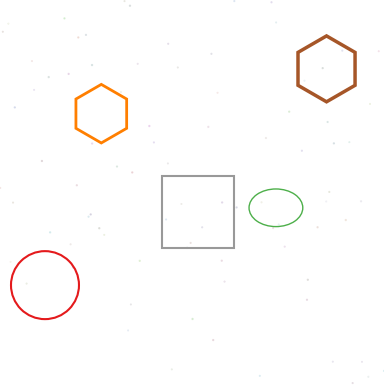[{"shape": "circle", "thickness": 1.5, "radius": 0.44, "center": [0.117, 0.259]}, {"shape": "oval", "thickness": 1, "radius": 0.35, "center": [0.717, 0.46]}, {"shape": "hexagon", "thickness": 2, "radius": 0.38, "center": [0.263, 0.705]}, {"shape": "hexagon", "thickness": 2.5, "radius": 0.43, "center": [0.848, 0.821]}, {"shape": "square", "thickness": 1.5, "radius": 0.47, "center": [0.515, 0.45]}]